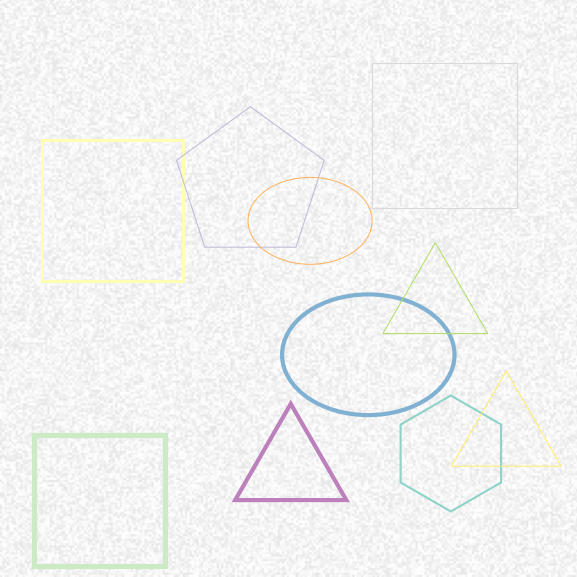[{"shape": "hexagon", "thickness": 1, "radius": 0.5, "center": [0.781, 0.214]}, {"shape": "square", "thickness": 1.5, "radius": 0.61, "center": [0.194, 0.635]}, {"shape": "pentagon", "thickness": 0.5, "radius": 0.67, "center": [0.434, 0.68]}, {"shape": "oval", "thickness": 2, "radius": 0.75, "center": [0.638, 0.385]}, {"shape": "oval", "thickness": 0.5, "radius": 0.54, "center": [0.537, 0.617]}, {"shape": "triangle", "thickness": 0.5, "radius": 0.52, "center": [0.754, 0.474]}, {"shape": "square", "thickness": 0.5, "radius": 0.63, "center": [0.77, 0.765]}, {"shape": "triangle", "thickness": 2, "radius": 0.56, "center": [0.503, 0.189]}, {"shape": "square", "thickness": 2.5, "radius": 0.57, "center": [0.172, 0.133]}, {"shape": "triangle", "thickness": 0.5, "radius": 0.55, "center": [0.877, 0.247]}]